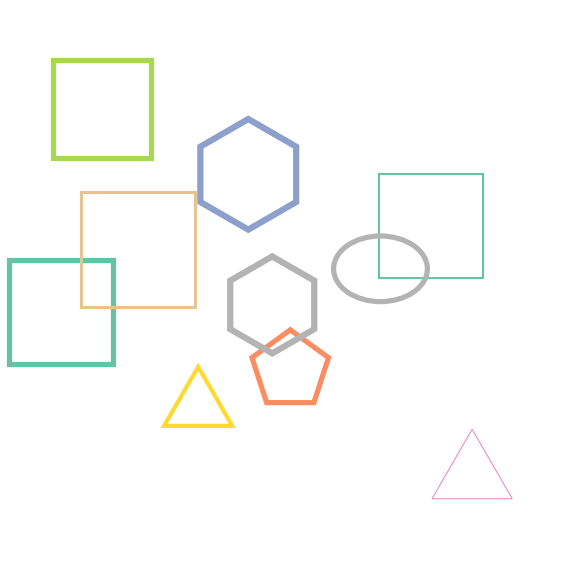[{"shape": "square", "thickness": 1, "radius": 0.45, "center": [0.747, 0.608]}, {"shape": "square", "thickness": 2.5, "radius": 0.45, "center": [0.105, 0.459]}, {"shape": "pentagon", "thickness": 2.5, "radius": 0.35, "center": [0.503, 0.358]}, {"shape": "hexagon", "thickness": 3, "radius": 0.48, "center": [0.43, 0.697]}, {"shape": "triangle", "thickness": 0.5, "radius": 0.4, "center": [0.818, 0.176]}, {"shape": "square", "thickness": 2.5, "radius": 0.42, "center": [0.176, 0.811]}, {"shape": "triangle", "thickness": 2, "radius": 0.34, "center": [0.343, 0.296]}, {"shape": "square", "thickness": 1.5, "radius": 0.49, "center": [0.238, 0.567]}, {"shape": "hexagon", "thickness": 3, "radius": 0.42, "center": [0.471, 0.471]}, {"shape": "oval", "thickness": 2.5, "radius": 0.41, "center": [0.659, 0.534]}]